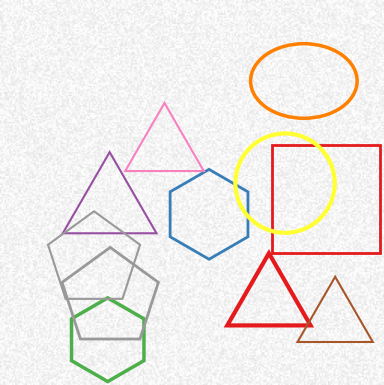[{"shape": "square", "thickness": 2, "radius": 0.7, "center": [0.847, 0.483]}, {"shape": "triangle", "thickness": 3, "radius": 0.62, "center": [0.698, 0.217]}, {"shape": "hexagon", "thickness": 2, "radius": 0.58, "center": [0.543, 0.443]}, {"shape": "hexagon", "thickness": 2.5, "radius": 0.54, "center": [0.28, 0.118]}, {"shape": "triangle", "thickness": 1.5, "radius": 0.7, "center": [0.285, 0.464]}, {"shape": "oval", "thickness": 2.5, "radius": 0.69, "center": [0.789, 0.79]}, {"shape": "circle", "thickness": 3, "radius": 0.65, "center": [0.74, 0.524]}, {"shape": "triangle", "thickness": 1.5, "radius": 0.56, "center": [0.871, 0.168]}, {"shape": "triangle", "thickness": 1.5, "radius": 0.59, "center": [0.427, 0.615]}, {"shape": "pentagon", "thickness": 2, "radius": 0.66, "center": [0.286, 0.226]}, {"shape": "pentagon", "thickness": 1.5, "radius": 0.63, "center": [0.244, 0.325]}]